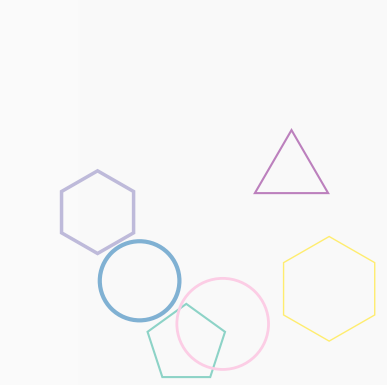[{"shape": "pentagon", "thickness": 1.5, "radius": 0.53, "center": [0.481, 0.106]}, {"shape": "hexagon", "thickness": 2.5, "radius": 0.54, "center": [0.252, 0.449]}, {"shape": "circle", "thickness": 3, "radius": 0.51, "center": [0.36, 0.271]}, {"shape": "circle", "thickness": 2, "radius": 0.59, "center": [0.575, 0.159]}, {"shape": "triangle", "thickness": 1.5, "radius": 0.55, "center": [0.752, 0.553]}, {"shape": "hexagon", "thickness": 1, "radius": 0.68, "center": [0.849, 0.25]}]